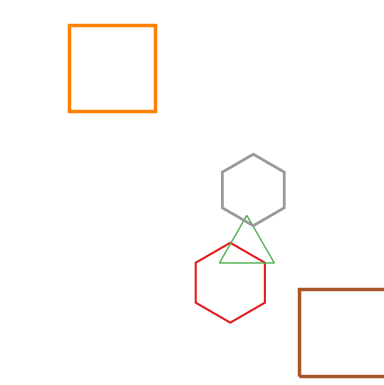[{"shape": "hexagon", "thickness": 1.5, "radius": 0.52, "center": [0.598, 0.266]}, {"shape": "triangle", "thickness": 1, "radius": 0.41, "center": [0.641, 0.358]}, {"shape": "square", "thickness": 2.5, "radius": 0.56, "center": [0.29, 0.823]}, {"shape": "square", "thickness": 2.5, "radius": 0.56, "center": [0.89, 0.136]}, {"shape": "hexagon", "thickness": 2, "radius": 0.46, "center": [0.658, 0.507]}]